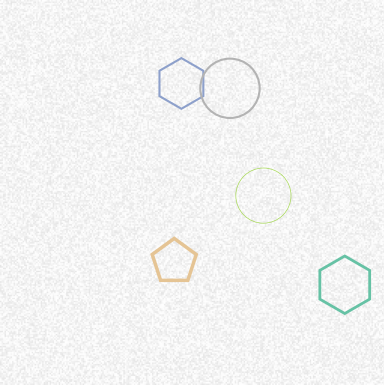[{"shape": "hexagon", "thickness": 2, "radius": 0.37, "center": [0.895, 0.26]}, {"shape": "hexagon", "thickness": 1.5, "radius": 0.33, "center": [0.471, 0.783]}, {"shape": "circle", "thickness": 0.5, "radius": 0.36, "center": [0.684, 0.492]}, {"shape": "pentagon", "thickness": 2.5, "radius": 0.3, "center": [0.453, 0.321]}, {"shape": "circle", "thickness": 1.5, "radius": 0.39, "center": [0.597, 0.771]}]